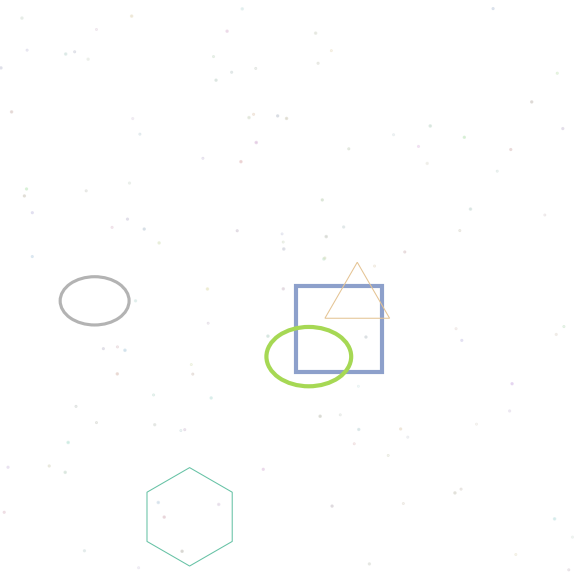[{"shape": "hexagon", "thickness": 0.5, "radius": 0.43, "center": [0.328, 0.104]}, {"shape": "square", "thickness": 2, "radius": 0.37, "center": [0.587, 0.429]}, {"shape": "oval", "thickness": 2, "radius": 0.37, "center": [0.535, 0.382]}, {"shape": "triangle", "thickness": 0.5, "radius": 0.32, "center": [0.619, 0.48]}, {"shape": "oval", "thickness": 1.5, "radius": 0.3, "center": [0.164, 0.478]}]